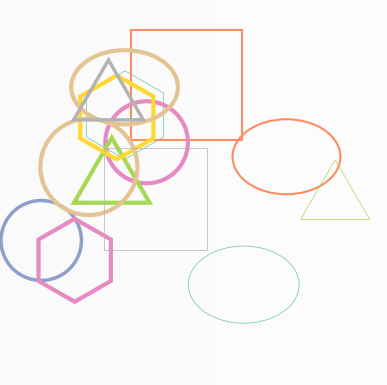[{"shape": "hexagon", "thickness": 0.5, "radius": 0.57, "center": [0.322, 0.701]}, {"shape": "oval", "thickness": 0.5, "radius": 0.72, "center": [0.629, 0.261]}, {"shape": "oval", "thickness": 1.5, "radius": 0.7, "center": [0.739, 0.593]}, {"shape": "square", "thickness": 1.5, "radius": 0.72, "center": [0.481, 0.779]}, {"shape": "circle", "thickness": 2.5, "radius": 0.52, "center": [0.106, 0.375]}, {"shape": "hexagon", "thickness": 3, "radius": 0.54, "center": [0.193, 0.324]}, {"shape": "circle", "thickness": 3, "radius": 0.53, "center": [0.378, 0.63]}, {"shape": "triangle", "thickness": 3, "radius": 0.56, "center": [0.289, 0.53]}, {"shape": "triangle", "thickness": 0.5, "radius": 0.51, "center": [0.865, 0.482]}, {"shape": "hexagon", "thickness": 3, "radius": 0.54, "center": [0.301, 0.695]}, {"shape": "oval", "thickness": 3, "radius": 0.69, "center": [0.321, 0.773]}, {"shape": "circle", "thickness": 3, "radius": 0.63, "center": [0.229, 0.567]}, {"shape": "triangle", "thickness": 2.5, "radius": 0.52, "center": [0.28, 0.741]}, {"shape": "square", "thickness": 0.5, "radius": 0.66, "center": [0.402, 0.483]}]